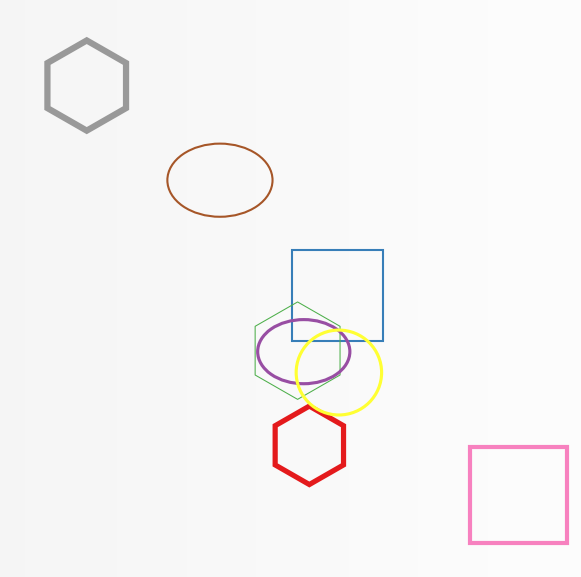[{"shape": "hexagon", "thickness": 2.5, "radius": 0.34, "center": [0.532, 0.228]}, {"shape": "square", "thickness": 1, "radius": 0.39, "center": [0.581, 0.487]}, {"shape": "hexagon", "thickness": 0.5, "radius": 0.42, "center": [0.512, 0.392]}, {"shape": "oval", "thickness": 1.5, "radius": 0.4, "center": [0.523, 0.39]}, {"shape": "circle", "thickness": 1.5, "radius": 0.37, "center": [0.583, 0.354]}, {"shape": "oval", "thickness": 1, "radius": 0.45, "center": [0.378, 0.687]}, {"shape": "square", "thickness": 2, "radius": 0.42, "center": [0.893, 0.142]}, {"shape": "hexagon", "thickness": 3, "radius": 0.39, "center": [0.149, 0.851]}]